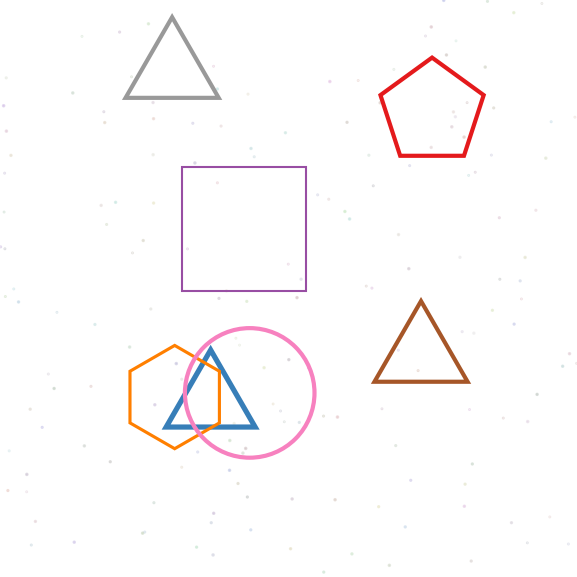[{"shape": "pentagon", "thickness": 2, "radius": 0.47, "center": [0.748, 0.805]}, {"shape": "triangle", "thickness": 2.5, "radius": 0.44, "center": [0.365, 0.304]}, {"shape": "square", "thickness": 1, "radius": 0.54, "center": [0.423, 0.602]}, {"shape": "hexagon", "thickness": 1.5, "radius": 0.45, "center": [0.302, 0.312]}, {"shape": "triangle", "thickness": 2, "radius": 0.47, "center": [0.729, 0.385]}, {"shape": "circle", "thickness": 2, "radius": 0.56, "center": [0.432, 0.319]}, {"shape": "triangle", "thickness": 2, "radius": 0.47, "center": [0.298, 0.876]}]